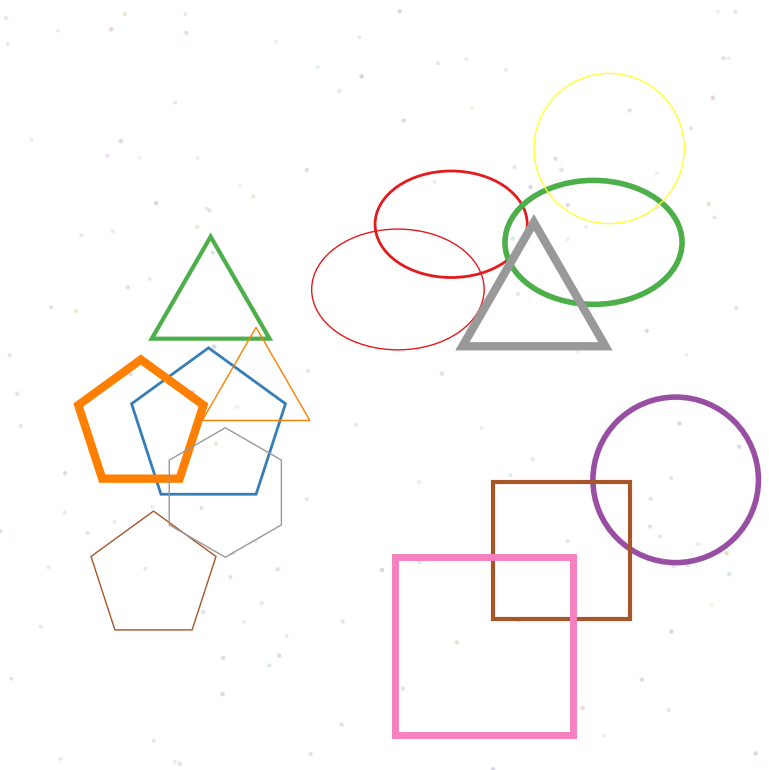[{"shape": "oval", "thickness": 0.5, "radius": 0.56, "center": [0.517, 0.624]}, {"shape": "oval", "thickness": 1, "radius": 0.49, "center": [0.586, 0.709]}, {"shape": "pentagon", "thickness": 1, "radius": 0.53, "center": [0.271, 0.443]}, {"shape": "triangle", "thickness": 1.5, "radius": 0.44, "center": [0.274, 0.604]}, {"shape": "oval", "thickness": 2, "radius": 0.58, "center": [0.771, 0.685]}, {"shape": "circle", "thickness": 2, "radius": 0.54, "center": [0.878, 0.377]}, {"shape": "triangle", "thickness": 0.5, "radius": 0.4, "center": [0.333, 0.494]}, {"shape": "pentagon", "thickness": 3, "radius": 0.43, "center": [0.183, 0.448]}, {"shape": "circle", "thickness": 0.5, "radius": 0.49, "center": [0.791, 0.807]}, {"shape": "square", "thickness": 1.5, "radius": 0.44, "center": [0.73, 0.285]}, {"shape": "pentagon", "thickness": 0.5, "radius": 0.43, "center": [0.199, 0.251]}, {"shape": "square", "thickness": 2.5, "radius": 0.58, "center": [0.629, 0.161]}, {"shape": "triangle", "thickness": 3, "radius": 0.54, "center": [0.693, 0.604]}, {"shape": "hexagon", "thickness": 0.5, "radius": 0.42, "center": [0.293, 0.36]}]